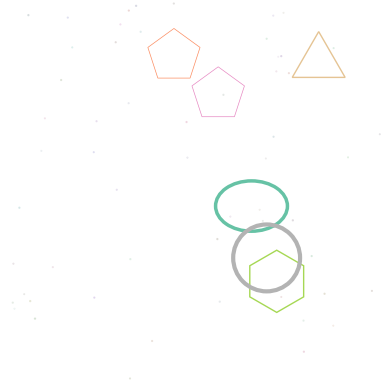[{"shape": "oval", "thickness": 2.5, "radius": 0.47, "center": [0.653, 0.465]}, {"shape": "pentagon", "thickness": 0.5, "radius": 0.36, "center": [0.452, 0.855]}, {"shape": "pentagon", "thickness": 0.5, "radius": 0.36, "center": [0.567, 0.755]}, {"shape": "hexagon", "thickness": 1, "radius": 0.4, "center": [0.719, 0.269]}, {"shape": "triangle", "thickness": 1, "radius": 0.4, "center": [0.828, 0.839]}, {"shape": "circle", "thickness": 3, "radius": 0.43, "center": [0.693, 0.33]}]